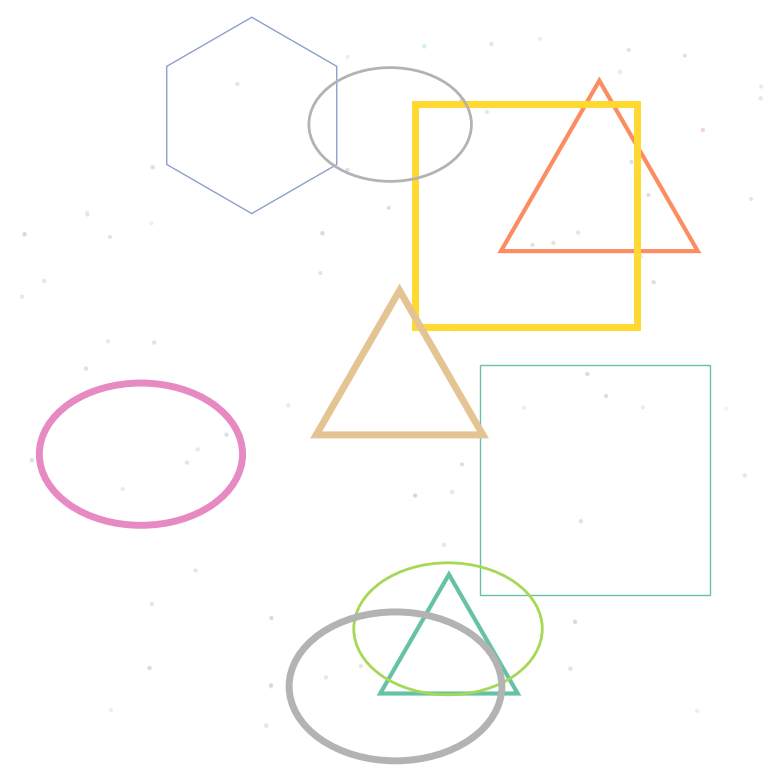[{"shape": "square", "thickness": 0.5, "radius": 0.74, "center": [0.773, 0.377]}, {"shape": "triangle", "thickness": 1.5, "radius": 0.52, "center": [0.583, 0.151]}, {"shape": "triangle", "thickness": 1.5, "radius": 0.74, "center": [0.778, 0.748]}, {"shape": "hexagon", "thickness": 0.5, "radius": 0.64, "center": [0.327, 0.85]}, {"shape": "oval", "thickness": 2.5, "radius": 0.66, "center": [0.183, 0.41]}, {"shape": "oval", "thickness": 1, "radius": 0.61, "center": [0.582, 0.183]}, {"shape": "square", "thickness": 2.5, "radius": 0.72, "center": [0.683, 0.72]}, {"shape": "triangle", "thickness": 2.5, "radius": 0.63, "center": [0.519, 0.498]}, {"shape": "oval", "thickness": 1, "radius": 0.53, "center": [0.507, 0.838]}, {"shape": "oval", "thickness": 2.5, "radius": 0.69, "center": [0.514, 0.109]}]